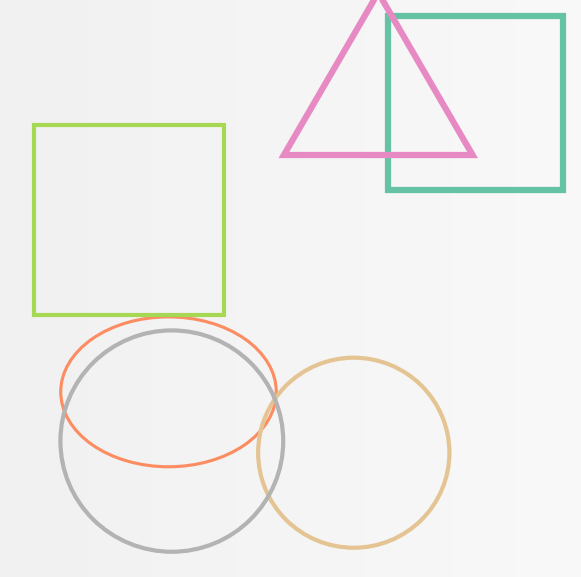[{"shape": "square", "thickness": 3, "radius": 0.75, "center": [0.818, 0.821]}, {"shape": "oval", "thickness": 1.5, "radius": 0.93, "center": [0.29, 0.321]}, {"shape": "triangle", "thickness": 3, "radius": 0.94, "center": [0.651, 0.824]}, {"shape": "square", "thickness": 2, "radius": 0.82, "center": [0.222, 0.618]}, {"shape": "circle", "thickness": 2, "radius": 0.82, "center": [0.609, 0.215]}, {"shape": "circle", "thickness": 2, "radius": 0.96, "center": [0.296, 0.235]}]